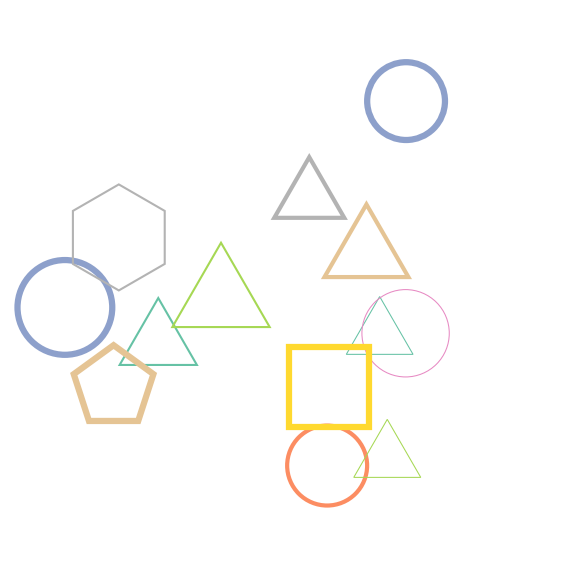[{"shape": "triangle", "thickness": 0.5, "radius": 0.33, "center": [0.657, 0.419]}, {"shape": "triangle", "thickness": 1, "radius": 0.39, "center": [0.274, 0.406]}, {"shape": "circle", "thickness": 2, "radius": 0.35, "center": [0.566, 0.193]}, {"shape": "circle", "thickness": 3, "radius": 0.34, "center": [0.703, 0.824]}, {"shape": "circle", "thickness": 3, "radius": 0.41, "center": [0.112, 0.467]}, {"shape": "circle", "thickness": 0.5, "radius": 0.38, "center": [0.702, 0.422]}, {"shape": "triangle", "thickness": 1, "radius": 0.49, "center": [0.383, 0.481]}, {"shape": "triangle", "thickness": 0.5, "radius": 0.33, "center": [0.671, 0.206]}, {"shape": "square", "thickness": 3, "radius": 0.35, "center": [0.57, 0.329]}, {"shape": "triangle", "thickness": 2, "radius": 0.42, "center": [0.635, 0.561]}, {"shape": "pentagon", "thickness": 3, "radius": 0.36, "center": [0.197, 0.329]}, {"shape": "hexagon", "thickness": 1, "radius": 0.46, "center": [0.206, 0.588]}, {"shape": "triangle", "thickness": 2, "radius": 0.35, "center": [0.536, 0.657]}]